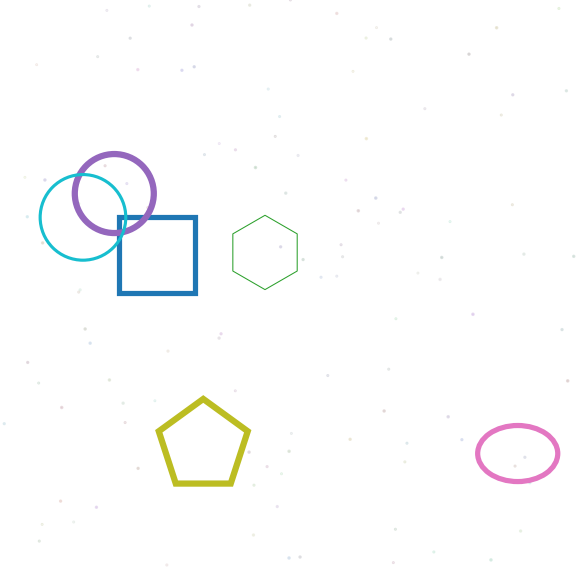[{"shape": "square", "thickness": 2.5, "radius": 0.33, "center": [0.272, 0.557]}, {"shape": "hexagon", "thickness": 0.5, "radius": 0.32, "center": [0.459, 0.562]}, {"shape": "circle", "thickness": 3, "radius": 0.34, "center": [0.198, 0.664]}, {"shape": "oval", "thickness": 2.5, "radius": 0.35, "center": [0.896, 0.214]}, {"shape": "pentagon", "thickness": 3, "radius": 0.4, "center": [0.352, 0.227]}, {"shape": "circle", "thickness": 1.5, "radius": 0.37, "center": [0.144, 0.623]}]